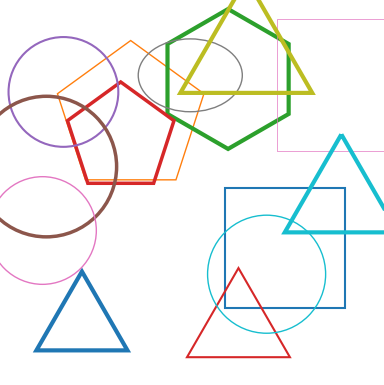[{"shape": "triangle", "thickness": 3, "radius": 0.68, "center": [0.213, 0.158]}, {"shape": "square", "thickness": 1.5, "radius": 0.78, "center": [0.74, 0.357]}, {"shape": "pentagon", "thickness": 1, "radius": 1.0, "center": [0.339, 0.695]}, {"shape": "hexagon", "thickness": 3, "radius": 0.91, "center": [0.592, 0.795]}, {"shape": "pentagon", "thickness": 2.5, "radius": 0.73, "center": [0.314, 0.642]}, {"shape": "triangle", "thickness": 1.5, "radius": 0.77, "center": [0.619, 0.149]}, {"shape": "circle", "thickness": 1.5, "radius": 0.71, "center": [0.165, 0.761]}, {"shape": "circle", "thickness": 2.5, "radius": 0.91, "center": [0.12, 0.567]}, {"shape": "square", "thickness": 0.5, "radius": 0.86, "center": [0.89, 0.78]}, {"shape": "circle", "thickness": 1, "radius": 0.7, "center": [0.11, 0.401]}, {"shape": "oval", "thickness": 1, "radius": 0.68, "center": [0.494, 0.804]}, {"shape": "triangle", "thickness": 3, "radius": 0.99, "center": [0.64, 0.858]}, {"shape": "circle", "thickness": 1, "radius": 0.77, "center": [0.692, 0.288]}, {"shape": "triangle", "thickness": 3, "radius": 0.85, "center": [0.887, 0.481]}]